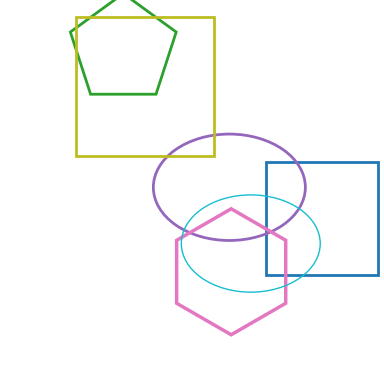[{"shape": "square", "thickness": 2, "radius": 0.73, "center": [0.836, 0.433]}, {"shape": "pentagon", "thickness": 2, "radius": 0.72, "center": [0.32, 0.872]}, {"shape": "oval", "thickness": 2, "radius": 0.99, "center": [0.596, 0.514]}, {"shape": "hexagon", "thickness": 2.5, "radius": 0.82, "center": [0.6, 0.294]}, {"shape": "square", "thickness": 2, "radius": 0.9, "center": [0.376, 0.776]}, {"shape": "oval", "thickness": 1, "radius": 0.9, "center": [0.651, 0.367]}]